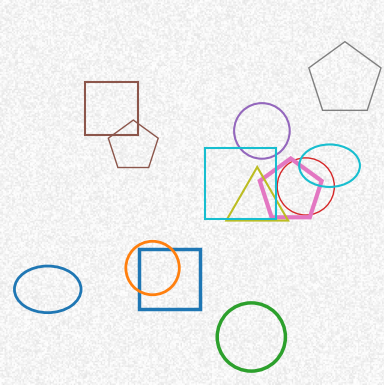[{"shape": "oval", "thickness": 2, "radius": 0.43, "center": [0.124, 0.248]}, {"shape": "square", "thickness": 2.5, "radius": 0.39, "center": [0.44, 0.275]}, {"shape": "circle", "thickness": 2, "radius": 0.35, "center": [0.396, 0.304]}, {"shape": "circle", "thickness": 2.5, "radius": 0.44, "center": [0.653, 0.125]}, {"shape": "circle", "thickness": 1, "radius": 0.37, "center": [0.794, 0.516]}, {"shape": "circle", "thickness": 1.5, "radius": 0.36, "center": [0.68, 0.66]}, {"shape": "square", "thickness": 1.5, "radius": 0.35, "center": [0.289, 0.719]}, {"shape": "pentagon", "thickness": 1, "radius": 0.34, "center": [0.346, 0.62]}, {"shape": "pentagon", "thickness": 3, "radius": 0.42, "center": [0.755, 0.504]}, {"shape": "pentagon", "thickness": 1, "radius": 0.49, "center": [0.896, 0.793]}, {"shape": "triangle", "thickness": 1.5, "radius": 0.46, "center": [0.668, 0.473]}, {"shape": "oval", "thickness": 1.5, "radius": 0.39, "center": [0.856, 0.57]}, {"shape": "square", "thickness": 1.5, "radius": 0.47, "center": [0.625, 0.524]}]